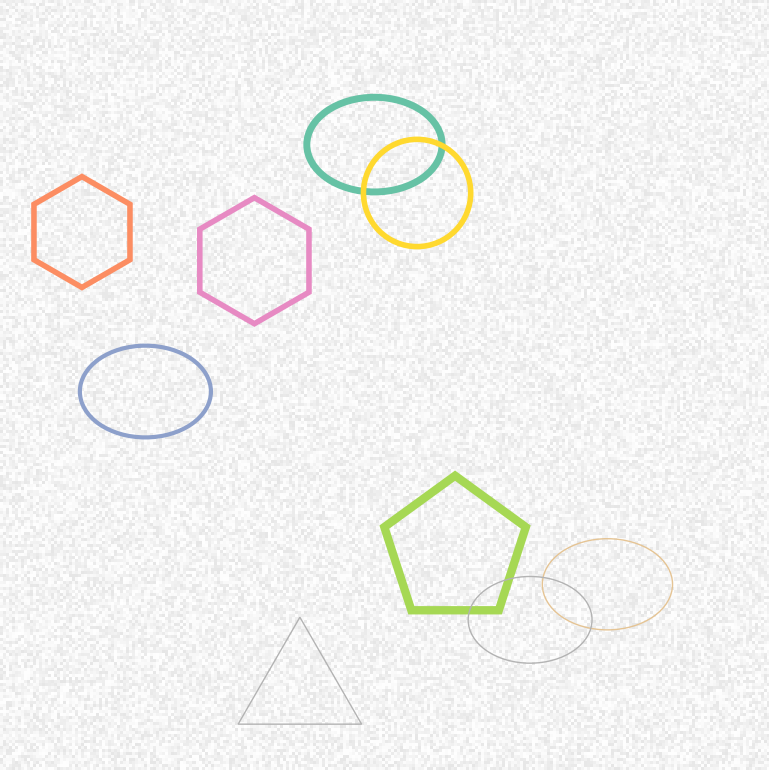[{"shape": "oval", "thickness": 2.5, "radius": 0.44, "center": [0.486, 0.812]}, {"shape": "hexagon", "thickness": 2, "radius": 0.36, "center": [0.106, 0.699]}, {"shape": "oval", "thickness": 1.5, "radius": 0.43, "center": [0.189, 0.492]}, {"shape": "hexagon", "thickness": 2, "radius": 0.41, "center": [0.33, 0.661]}, {"shape": "pentagon", "thickness": 3, "radius": 0.48, "center": [0.591, 0.286]}, {"shape": "circle", "thickness": 2, "radius": 0.35, "center": [0.542, 0.749]}, {"shape": "oval", "thickness": 0.5, "radius": 0.42, "center": [0.789, 0.241]}, {"shape": "oval", "thickness": 0.5, "radius": 0.4, "center": [0.688, 0.195]}, {"shape": "triangle", "thickness": 0.5, "radius": 0.46, "center": [0.389, 0.106]}]